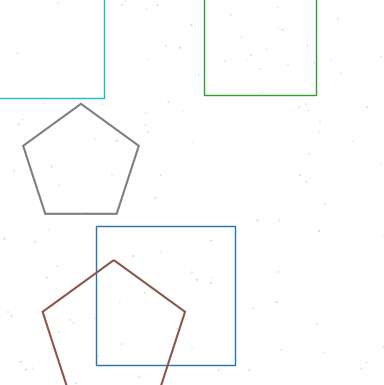[{"shape": "square", "thickness": 1, "radius": 0.9, "center": [0.429, 0.233]}, {"shape": "square", "thickness": 1, "radius": 0.73, "center": [0.675, 0.899]}, {"shape": "pentagon", "thickness": 1.5, "radius": 0.97, "center": [0.296, 0.13]}, {"shape": "pentagon", "thickness": 1.5, "radius": 0.79, "center": [0.21, 0.572]}, {"shape": "square", "thickness": 1, "radius": 0.72, "center": [0.124, 0.889]}]